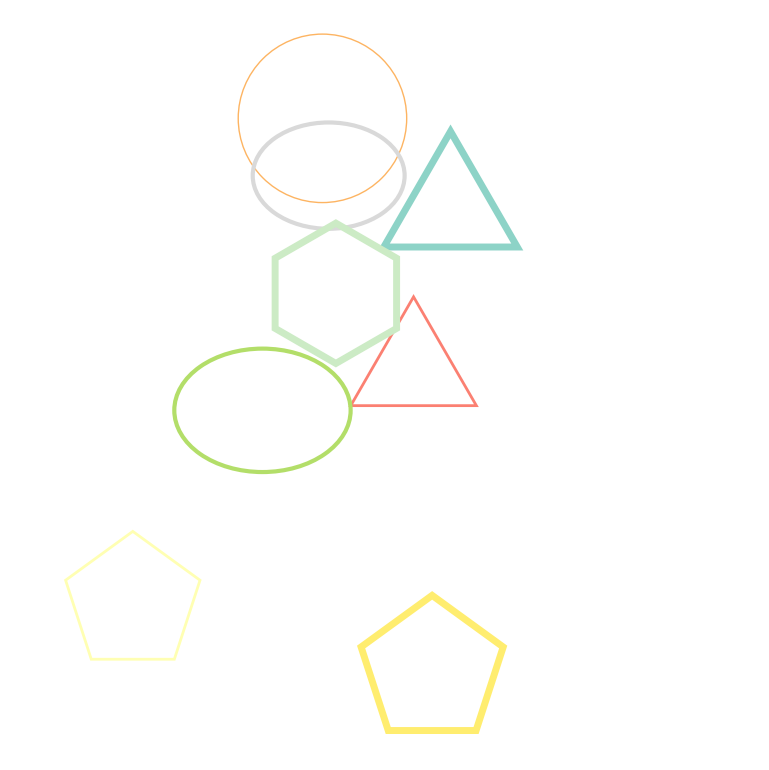[{"shape": "triangle", "thickness": 2.5, "radius": 0.5, "center": [0.585, 0.729]}, {"shape": "pentagon", "thickness": 1, "radius": 0.46, "center": [0.172, 0.218]}, {"shape": "triangle", "thickness": 1, "radius": 0.47, "center": [0.537, 0.52]}, {"shape": "circle", "thickness": 0.5, "radius": 0.55, "center": [0.419, 0.846]}, {"shape": "oval", "thickness": 1.5, "radius": 0.57, "center": [0.341, 0.467]}, {"shape": "oval", "thickness": 1.5, "radius": 0.49, "center": [0.427, 0.772]}, {"shape": "hexagon", "thickness": 2.5, "radius": 0.46, "center": [0.436, 0.619]}, {"shape": "pentagon", "thickness": 2.5, "radius": 0.49, "center": [0.561, 0.13]}]